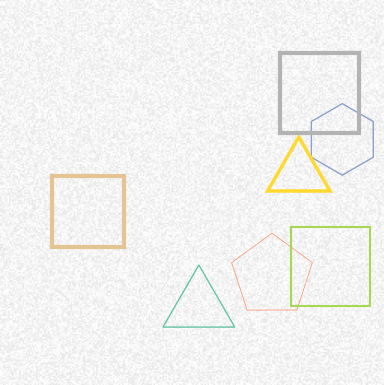[{"shape": "triangle", "thickness": 1, "radius": 0.54, "center": [0.517, 0.204]}, {"shape": "pentagon", "thickness": 0.5, "radius": 0.55, "center": [0.707, 0.284]}, {"shape": "hexagon", "thickness": 1, "radius": 0.46, "center": [0.889, 0.638]}, {"shape": "square", "thickness": 1.5, "radius": 0.52, "center": [0.859, 0.308]}, {"shape": "triangle", "thickness": 2.5, "radius": 0.47, "center": [0.776, 0.551]}, {"shape": "square", "thickness": 3, "radius": 0.46, "center": [0.228, 0.451]}, {"shape": "square", "thickness": 3, "radius": 0.51, "center": [0.831, 0.758]}]